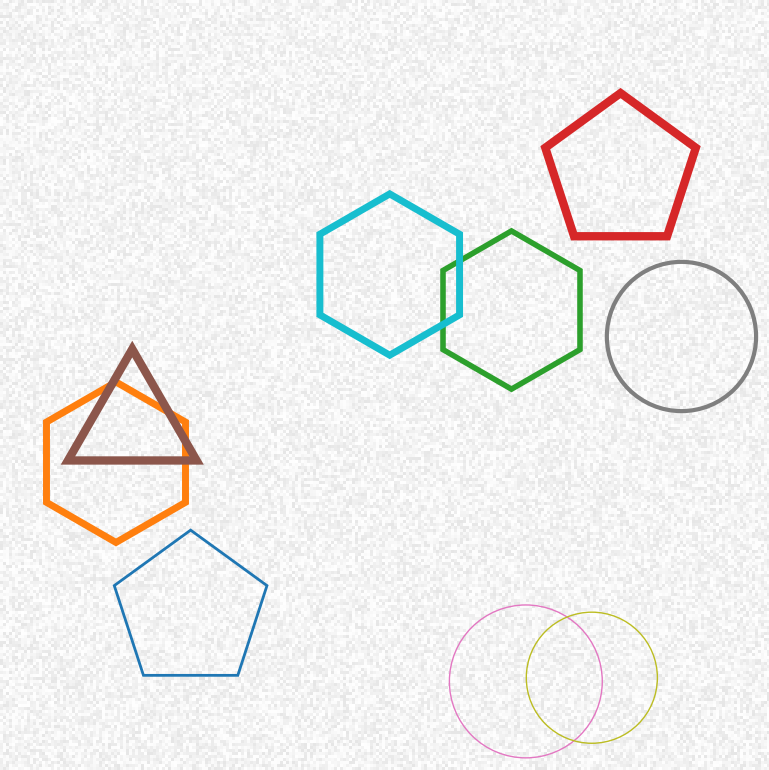[{"shape": "pentagon", "thickness": 1, "radius": 0.52, "center": [0.248, 0.207]}, {"shape": "hexagon", "thickness": 2.5, "radius": 0.52, "center": [0.151, 0.4]}, {"shape": "hexagon", "thickness": 2, "radius": 0.51, "center": [0.664, 0.597]}, {"shape": "pentagon", "thickness": 3, "radius": 0.51, "center": [0.806, 0.776]}, {"shape": "triangle", "thickness": 3, "radius": 0.48, "center": [0.172, 0.45]}, {"shape": "circle", "thickness": 0.5, "radius": 0.5, "center": [0.683, 0.115]}, {"shape": "circle", "thickness": 1.5, "radius": 0.48, "center": [0.885, 0.563]}, {"shape": "circle", "thickness": 0.5, "radius": 0.43, "center": [0.769, 0.12]}, {"shape": "hexagon", "thickness": 2.5, "radius": 0.52, "center": [0.506, 0.643]}]